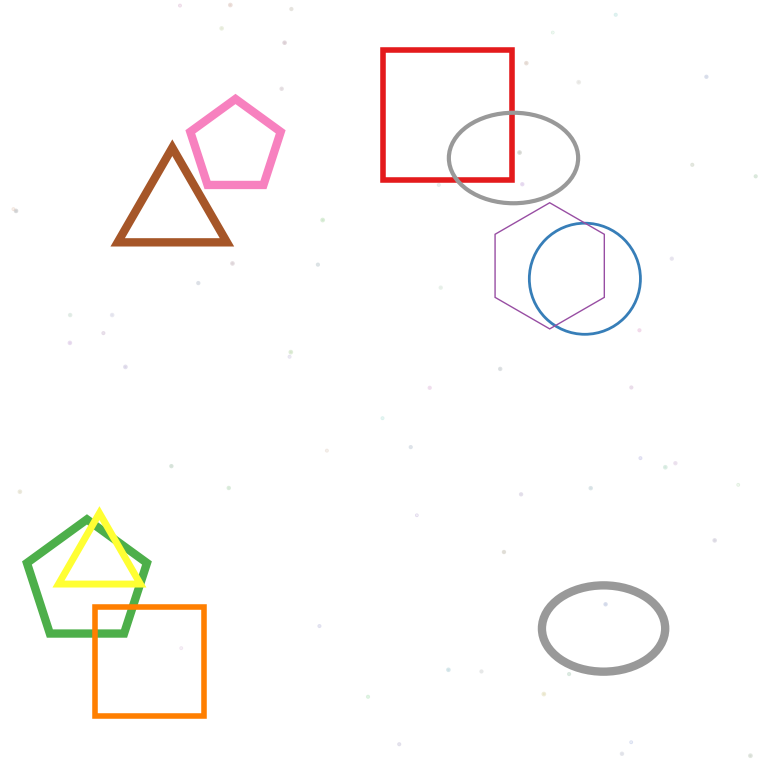[{"shape": "square", "thickness": 2, "radius": 0.42, "center": [0.581, 0.851]}, {"shape": "circle", "thickness": 1, "radius": 0.36, "center": [0.76, 0.638]}, {"shape": "pentagon", "thickness": 3, "radius": 0.41, "center": [0.113, 0.244]}, {"shape": "hexagon", "thickness": 0.5, "radius": 0.41, "center": [0.714, 0.655]}, {"shape": "square", "thickness": 2, "radius": 0.35, "center": [0.195, 0.14]}, {"shape": "triangle", "thickness": 2.5, "radius": 0.31, "center": [0.129, 0.272]}, {"shape": "triangle", "thickness": 3, "radius": 0.41, "center": [0.224, 0.726]}, {"shape": "pentagon", "thickness": 3, "radius": 0.31, "center": [0.306, 0.81]}, {"shape": "oval", "thickness": 1.5, "radius": 0.42, "center": [0.667, 0.795]}, {"shape": "oval", "thickness": 3, "radius": 0.4, "center": [0.784, 0.184]}]